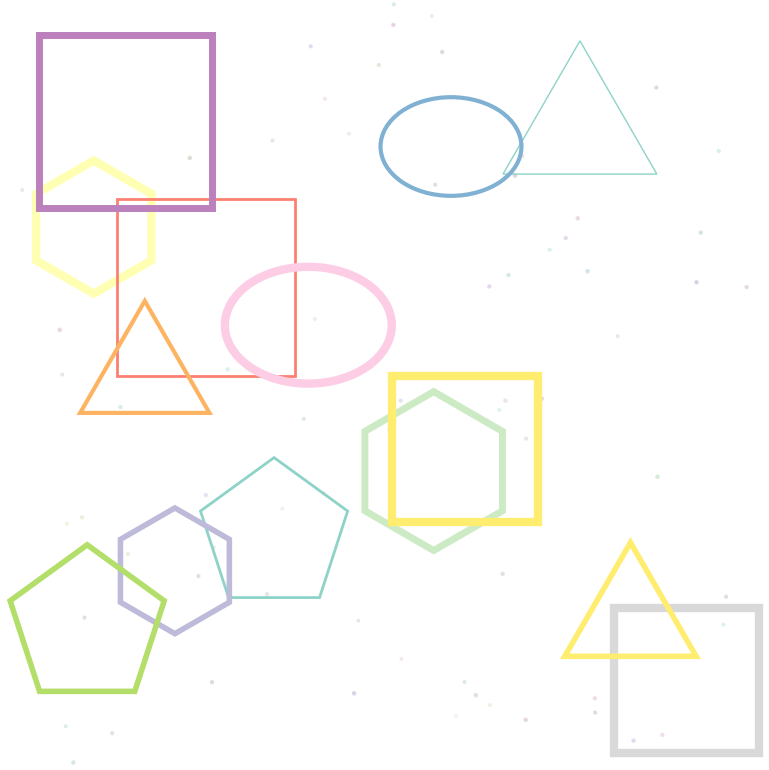[{"shape": "triangle", "thickness": 0.5, "radius": 0.58, "center": [0.753, 0.832]}, {"shape": "pentagon", "thickness": 1, "radius": 0.5, "center": [0.356, 0.305]}, {"shape": "hexagon", "thickness": 3, "radius": 0.43, "center": [0.122, 0.705]}, {"shape": "hexagon", "thickness": 2, "radius": 0.41, "center": [0.227, 0.259]}, {"shape": "square", "thickness": 1, "radius": 0.58, "center": [0.268, 0.627]}, {"shape": "oval", "thickness": 1.5, "radius": 0.46, "center": [0.586, 0.81]}, {"shape": "triangle", "thickness": 1.5, "radius": 0.48, "center": [0.188, 0.512]}, {"shape": "pentagon", "thickness": 2, "radius": 0.53, "center": [0.113, 0.187]}, {"shape": "oval", "thickness": 3, "radius": 0.54, "center": [0.4, 0.578]}, {"shape": "square", "thickness": 3, "radius": 0.47, "center": [0.892, 0.117]}, {"shape": "square", "thickness": 2.5, "radius": 0.56, "center": [0.163, 0.842]}, {"shape": "hexagon", "thickness": 2.5, "radius": 0.52, "center": [0.563, 0.388]}, {"shape": "square", "thickness": 3, "radius": 0.47, "center": [0.604, 0.416]}, {"shape": "triangle", "thickness": 2, "radius": 0.49, "center": [0.819, 0.197]}]